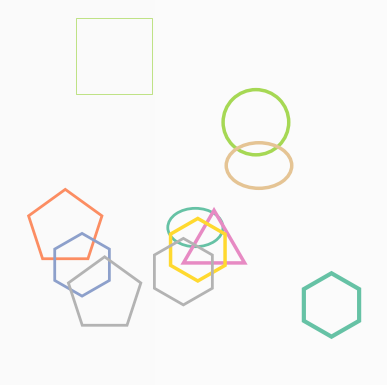[{"shape": "oval", "thickness": 2, "radius": 0.36, "center": [0.504, 0.409]}, {"shape": "hexagon", "thickness": 3, "radius": 0.41, "center": [0.855, 0.208]}, {"shape": "pentagon", "thickness": 2, "radius": 0.5, "center": [0.168, 0.409]}, {"shape": "hexagon", "thickness": 2, "radius": 0.41, "center": [0.212, 0.312]}, {"shape": "triangle", "thickness": 2.5, "radius": 0.46, "center": [0.552, 0.363]}, {"shape": "square", "thickness": 0.5, "radius": 0.49, "center": [0.295, 0.855]}, {"shape": "circle", "thickness": 2.5, "radius": 0.42, "center": [0.66, 0.683]}, {"shape": "hexagon", "thickness": 2.5, "radius": 0.41, "center": [0.51, 0.351]}, {"shape": "oval", "thickness": 2.5, "radius": 0.42, "center": [0.668, 0.57]}, {"shape": "pentagon", "thickness": 2, "radius": 0.49, "center": [0.27, 0.235]}, {"shape": "hexagon", "thickness": 2, "radius": 0.43, "center": [0.473, 0.294]}]